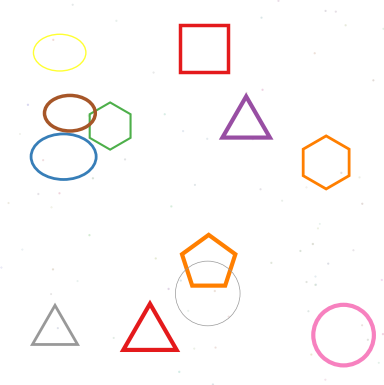[{"shape": "square", "thickness": 2.5, "radius": 0.31, "center": [0.53, 0.874]}, {"shape": "triangle", "thickness": 3, "radius": 0.4, "center": [0.39, 0.131]}, {"shape": "oval", "thickness": 2, "radius": 0.42, "center": [0.165, 0.593]}, {"shape": "hexagon", "thickness": 1.5, "radius": 0.31, "center": [0.286, 0.673]}, {"shape": "triangle", "thickness": 3, "radius": 0.36, "center": [0.639, 0.678]}, {"shape": "pentagon", "thickness": 3, "radius": 0.36, "center": [0.542, 0.317]}, {"shape": "hexagon", "thickness": 2, "radius": 0.34, "center": [0.847, 0.578]}, {"shape": "oval", "thickness": 1, "radius": 0.34, "center": [0.155, 0.863]}, {"shape": "oval", "thickness": 2.5, "radius": 0.33, "center": [0.182, 0.706]}, {"shape": "circle", "thickness": 3, "radius": 0.39, "center": [0.892, 0.13]}, {"shape": "circle", "thickness": 0.5, "radius": 0.42, "center": [0.54, 0.238]}, {"shape": "triangle", "thickness": 2, "radius": 0.34, "center": [0.143, 0.139]}]